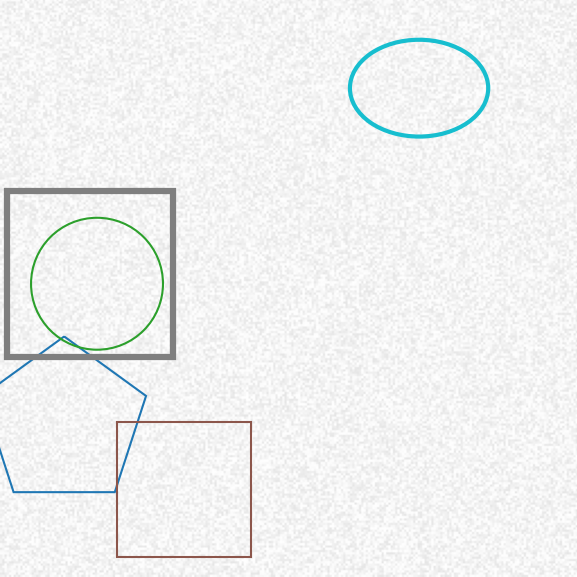[{"shape": "pentagon", "thickness": 1, "radius": 0.75, "center": [0.111, 0.267]}, {"shape": "circle", "thickness": 1, "radius": 0.57, "center": [0.168, 0.508]}, {"shape": "square", "thickness": 1, "radius": 0.58, "center": [0.319, 0.151]}, {"shape": "square", "thickness": 3, "radius": 0.72, "center": [0.155, 0.524]}, {"shape": "oval", "thickness": 2, "radius": 0.6, "center": [0.726, 0.846]}]